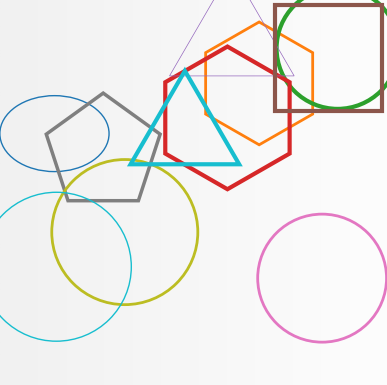[{"shape": "oval", "thickness": 1, "radius": 0.7, "center": [0.141, 0.653]}, {"shape": "hexagon", "thickness": 2, "radius": 0.8, "center": [0.669, 0.783]}, {"shape": "circle", "thickness": 3, "radius": 0.79, "center": [0.871, 0.875]}, {"shape": "hexagon", "thickness": 3, "radius": 0.93, "center": [0.587, 0.694]}, {"shape": "triangle", "thickness": 0.5, "radius": 0.93, "center": [0.598, 0.896]}, {"shape": "square", "thickness": 3, "radius": 0.69, "center": [0.847, 0.849]}, {"shape": "circle", "thickness": 2, "radius": 0.83, "center": [0.831, 0.278]}, {"shape": "pentagon", "thickness": 2.5, "radius": 0.77, "center": [0.266, 0.604]}, {"shape": "circle", "thickness": 2, "radius": 0.94, "center": [0.322, 0.397]}, {"shape": "circle", "thickness": 1, "radius": 0.97, "center": [0.145, 0.307]}, {"shape": "triangle", "thickness": 3, "radius": 0.81, "center": [0.477, 0.654]}]